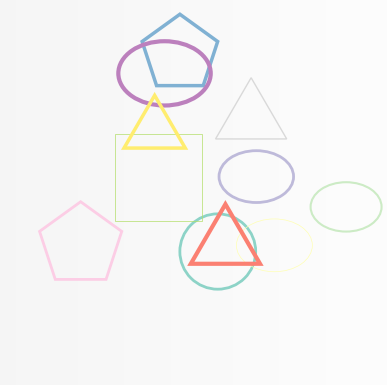[{"shape": "circle", "thickness": 2, "radius": 0.49, "center": [0.562, 0.347]}, {"shape": "oval", "thickness": 0.5, "radius": 0.49, "center": [0.708, 0.363]}, {"shape": "oval", "thickness": 2, "radius": 0.48, "center": [0.661, 0.541]}, {"shape": "triangle", "thickness": 3, "radius": 0.52, "center": [0.582, 0.366]}, {"shape": "pentagon", "thickness": 2.5, "radius": 0.51, "center": [0.464, 0.86]}, {"shape": "square", "thickness": 0.5, "radius": 0.56, "center": [0.409, 0.539]}, {"shape": "pentagon", "thickness": 2, "radius": 0.56, "center": [0.208, 0.365]}, {"shape": "triangle", "thickness": 1, "radius": 0.53, "center": [0.648, 0.692]}, {"shape": "oval", "thickness": 3, "radius": 0.6, "center": [0.425, 0.809]}, {"shape": "oval", "thickness": 1.5, "radius": 0.46, "center": [0.893, 0.463]}, {"shape": "triangle", "thickness": 2.5, "radius": 0.46, "center": [0.399, 0.661]}]